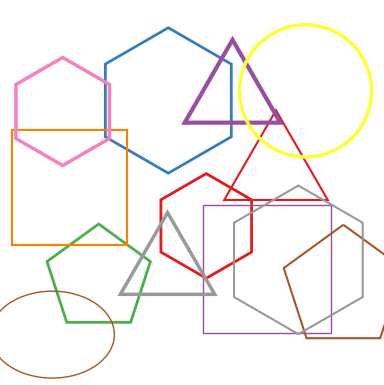[{"shape": "hexagon", "thickness": 2, "radius": 0.68, "center": [0.536, 0.413]}, {"shape": "triangle", "thickness": 1.5, "radius": 0.78, "center": [0.717, 0.558]}, {"shape": "hexagon", "thickness": 2, "radius": 0.94, "center": [0.437, 0.739]}, {"shape": "pentagon", "thickness": 2, "radius": 0.71, "center": [0.256, 0.277]}, {"shape": "square", "thickness": 1, "radius": 0.83, "center": [0.693, 0.302]}, {"shape": "triangle", "thickness": 3, "radius": 0.72, "center": [0.604, 0.753]}, {"shape": "square", "thickness": 1.5, "radius": 0.75, "center": [0.18, 0.513]}, {"shape": "circle", "thickness": 2.5, "radius": 0.86, "center": [0.794, 0.764]}, {"shape": "pentagon", "thickness": 1.5, "radius": 0.81, "center": [0.892, 0.253]}, {"shape": "oval", "thickness": 1, "radius": 0.81, "center": [0.136, 0.131]}, {"shape": "hexagon", "thickness": 2.5, "radius": 0.7, "center": [0.163, 0.71]}, {"shape": "triangle", "thickness": 2.5, "radius": 0.71, "center": [0.435, 0.306]}, {"shape": "hexagon", "thickness": 1.5, "radius": 0.96, "center": [0.775, 0.325]}]